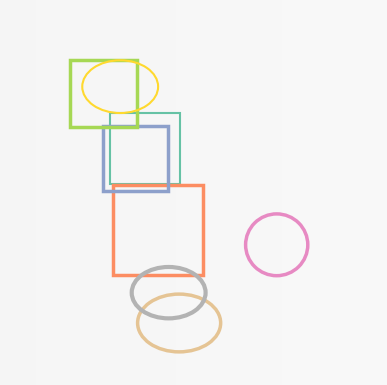[{"shape": "square", "thickness": 1.5, "radius": 0.46, "center": [0.374, 0.614]}, {"shape": "square", "thickness": 2.5, "radius": 0.58, "center": [0.408, 0.403]}, {"shape": "square", "thickness": 2.5, "radius": 0.42, "center": [0.349, 0.589]}, {"shape": "circle", "thickness": 2.5, "radius": 0.4, "center": [0.714, 0.364]}, {"shape": "square", "thickness": 2.5, "radius": 0.44, "center": [0.267, 0.758]}, {"shape": "oval", "thickness": 1.5, "radius": 0.49, "center": [0.31, 0.775]}, {"shape": "oval", "thickness": 2.5, "radius": 0.54, "center": [0.462, 0.161]}, {"shape": "oval", "thickness": 3, "radius": 0.48, "center": [0.435, 0.24]}]